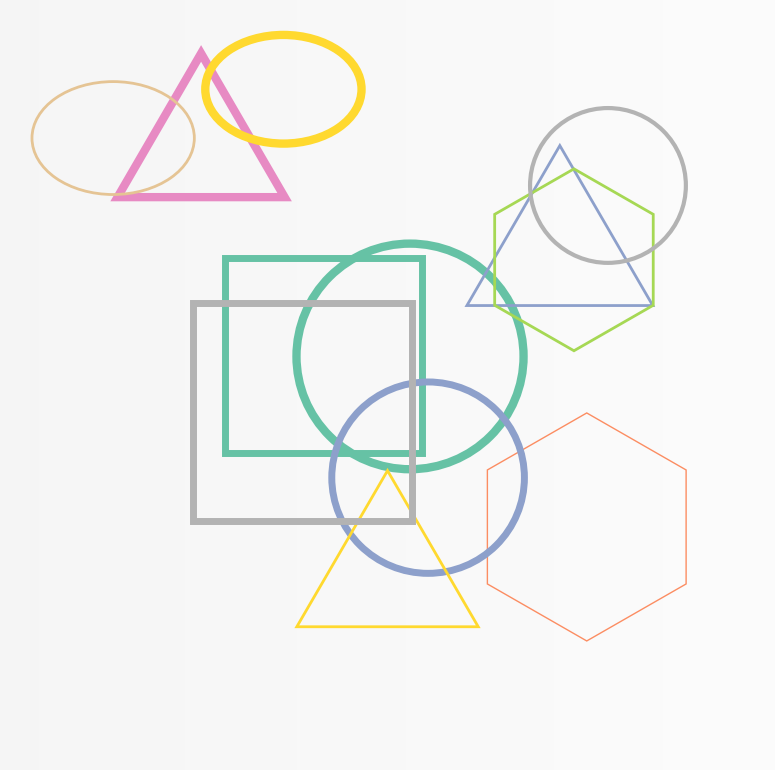[{"shape": "square", "thickness": 2.5, "radius": 0.63, "center": [0.417, 0.538]}, {"shape": "circle", "thickness": 3, "radius": 0.73, "center": [0.529, 0.537]}, {"shape": "hexagon", "thickness": 0.5, "radius": 0.74, "center": [0.757, 0.316]}, {"shape": "triangle", "thickness": 1, "radius": 0.69, "center": [0.722, 0.672]}, {"shape": "circle", "thickness": 2.5, "radius": 0.62, "center": [0.552, 0.38]}, {"shape": "triangle", "thickness": 3, "radius": 0.62, "center": [0.259, 0.806]}, {"shape": "hexagon", "thickness": 1, "radius": 0.59, "center": [0.741, 0.663]}, {"shape": "oval", "thickness": 3, "radius": 0.5, "center": [0.366, 0.884]}, {"shape": "triangle", "thickness": 1, "radius": 0.68, "center": [0.5, 0.254]}, {"shape": "oval", "thickness": 1, "radius": 0.52, "center": [0.146, 0.821]}, {"shape": "square", "thickness": 2.5, "radius": 0.71, "center": [0.391, 0.465]}, {"shape": "circle", "thickness": 1.5, "radius": 0.5, "center": [0.784, 0.759]}]